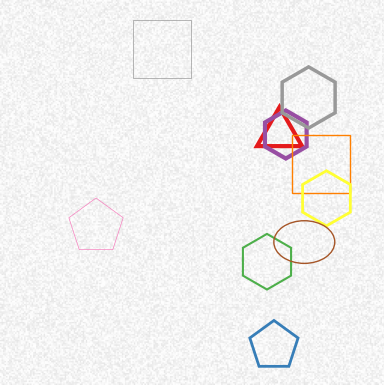[{"shape": "triangle", "thickness": 3, "radius": 0.34, "center": [0.726, 0.654]}, {"shape": "pentagon", "thickness": 2, "radius": 0.33, "center": [0.712, 0.102]}, {"shape": "hexagon", "thickness": 1.5, "radius": 0.36, "center": [0.693, 0.32]}, {"shape": "hexagon", "thickness": 3, "radius": 0.31, "center": [0.742, 0.651]}, {"shape": "square", "thickness": 1, "radius": 0.38, "center": [0.833, 0.573]}, {"shape": "hexagon", "thickness": 2, "radius": 0.36, "center": [0.848, 0.485]}, {"shape": "oval", "thickness": 1, "radius": 0.4, "center": [0.79, 0.371]}, {"shape": "pentagon", "thickness": 0.5, "radius": 0.37, "center": [0.249, 0.412]}, {"shape": "hexagon", "thickness": 2.5, "radius": 0.4, "center": [0.802, 0.747]}, {"shape": "square", "thickness": 0.5, "radius": 0.38, "center": [0.42, 0.873]}]